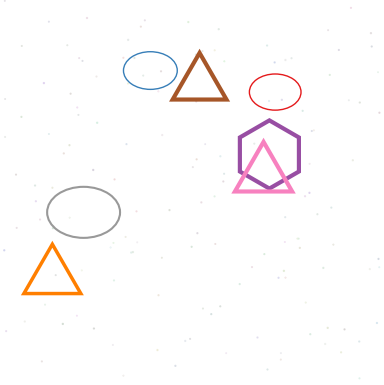[{"shape": "oval", "thickness": 1, "radius": 0.34, "center": [0.715, 0.761]}, {"shape": "oval", "thickness": 1, "radius": 0.35, "center": [0.391, 0.817]}, {"shape": "hexagon", "thickness": 3, "radius": 0.44, "center": [0.7, 0.599]}, {"shape": "triangle", "thickness": 2.5, "radius": 0.43, "center": [0.136, 0.28]}, {"shape": "triangle", "thickness": 3, "radius": 0.4, "center": [0.518, 0.782]}, {"shape": "triangle", "thickness": 3, "radius": 0.43, "center": [0.685, 0.546]}, {"shape": "oval", "thickness": 1.5, "radius": 0.47, "center": [0.217, 0.448]}]